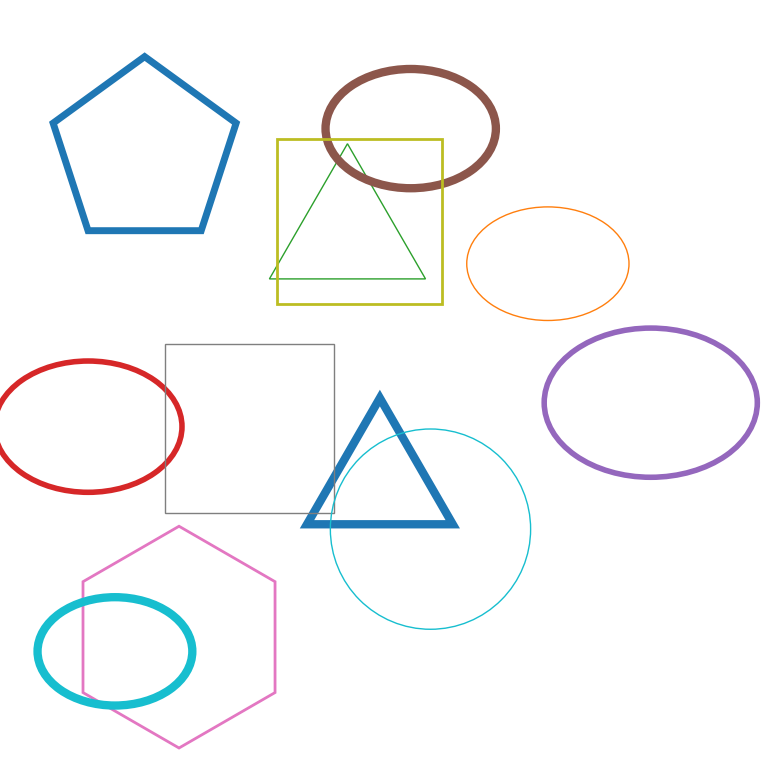[{"shape": "triangle", "thickness": 3, "radius": 0.55, "center": [0.493, 0.374]}, {"shape": "pentagon", "thickness": 2.5, "radius": 0.62, "center": [0.188, 0.801]}, {"shape": "oval", "thickness": 0.5, "radius": 0.53, "center": [0.712, 0.658]}, {"shape": "triangle", "thickness": 0.5, "radius": 0.59, "center": [0.451, 0.696]}, {"shape": "oval", "thickness": 2, "radius": 0.61, "center": [0.115, 0.446]}, {"shape": "oval", "thickness": 2, "radius": 0.69, "center": [0.845, 0.477]}, {"shape": "oval", "thickness": 3, "radius": 0.55, "center": [0.533, 0.833]}, {"shape": "hexagon", "thickness": 1, "radius": 0.72, "center": [0.232, 0.173]}, {"shape": "square", "thickness": 0.5, "radius": 0.55, "center": [0.324, 0.444]}, {"shape": "square", "thickness": 1, "radius": 0.53, "center": [0.467, 0.712]}, {"shape": "circle", "thickness": 0.5, "radius": 0.65, "center": [0.559, 0.313]}, {"shape": "oval", "thickness": 3, "radius": 0.5, "center": [0.149, 0.154]}]